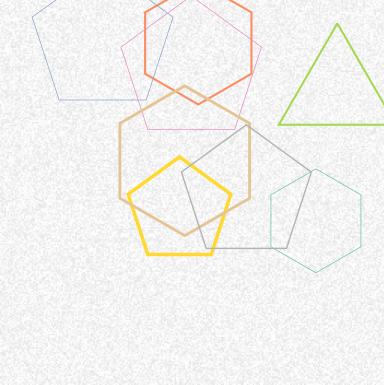[{"shape": "hexagon", "thickness": 0.5, "radius": 0.68, "center": [0.821, 0.426]}, {"shape": "hexagon", "thickness": 1.5, "radius": 0.8, "center": [0.515, 0.888]}, {"shape": "pentagon", "thickness": 0.5, "radius": 0.96, "center": [0.267, 0.896]}, {"shape": "pentagon", "thickness": 0.5, "radius": 0.96, "center": [0.497, 0.818]}, {"shape": "triangle", "thickness": 1.5, "radius": 0.88, "center": [0.876, 0.764]}, {"shape": "pentagon", "thickness": 2.5, "radius": 0.7, "center": [0.466, 0.452]}, {"shape": "hexagon", "thickness": 2, "radius": 0.97, "center": [0.48, 0.582]}, {"shape": "pentagon", "thickness": 1, "radius": 0.89, "center": [0.64, 0.498]}]